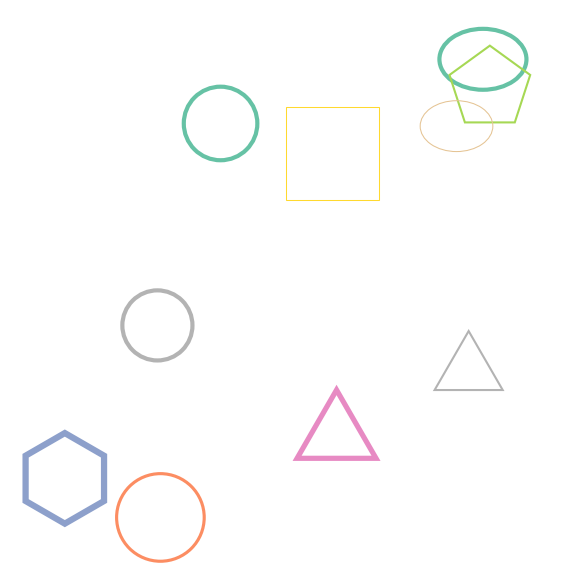[{"shape": "oval", "thickness": 2, "radius": 0.38, "center": [0.836, 0.896]}, {"shape": "circle", "thickness": 2, "radius": 0.32, "center": [0.382, 0.785]}, {"shape": "circle", "thickness": 1.5, "radius": 0.38, "center": [0.278, 0.103]}, {"shape": "hexagon", "thickness": 3, "radius": 0.39, "center": [0.112, 0.171]}, {"shape": "triangle", "thickness": 2.5, "radius": 0.39, "center": [0.583, 0.245]}, {"shape": "pentagon", "thickness": 1, "radius": 0.37, "center": [0.848, 0.847]}, {"shape": "square", "thickness": 0.5, "radius": 0.4, "center": [0.575, 0.733]}, {"shape": "oval", "thickness": 0.5, "radius": 0.31, "center": [0.79, 0.781]}, {"shape": "circle", "thickness": 2, "radius": 0.3, "center": [0.273, 0.436]}, {"shape": "triangle", "thickness": 1, "radius": 0.34, "center": [0.812, 0.358]}]